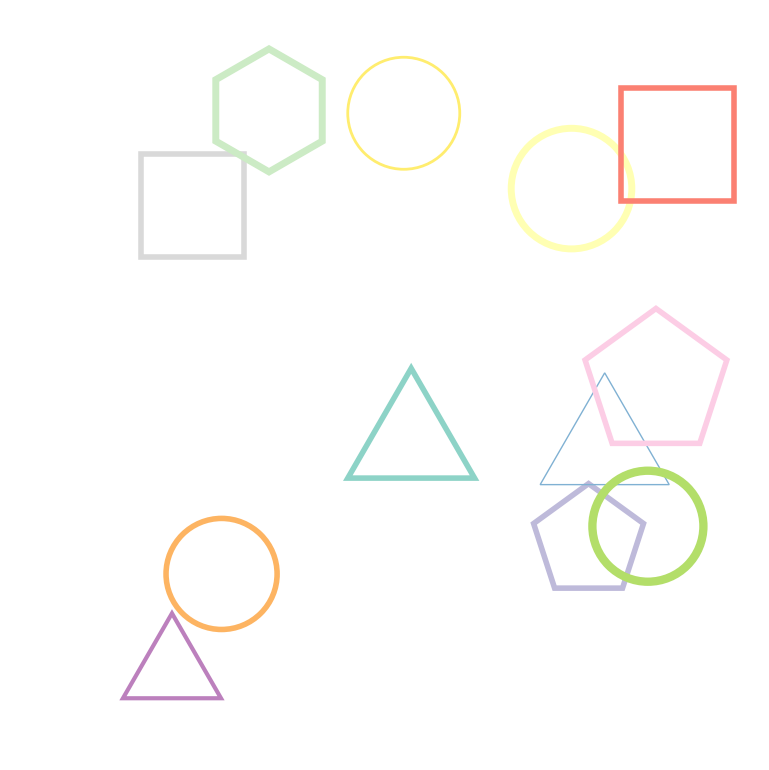[{"shape": "triangle", "thickness": 2, "radius": 0.48, "center": [0.534, 0.427]}, {"shape": "circle", "thickness": 2.5, "radius": 0.39, "center": [0.742, 0.755]}, {"shape": "pentagon", "thickness": 2, "radius": 0.38, "center": [0.764, 0.297]}, {"shape": "square", "thickness": 2, "radius": 0.37, "center": [0.88, 0.812]}, {"shape": "triangle", "thickness": 0.5, "radius": 0.48, "center": [0.785, 0.419]}, {"shape": "circle", "thickness": 2, "radius": 0.36, "center": [0.288, 0.255]}, {"shape": "circle", "thickness": 3, "radius": 0.36, "center": [0.841, 0.317]}, {"shape": "pentagon", "thickness": 2, "radius": 0.48, "center": [0.852, 0.503]}, {"shape": "square", "thickness": 2, "radius": 0.33, "center": [0.249, 0.734]}, {"shape": "triangle", "thickness": 1.5, "radius": 0.37, "center": [0.223, 0.13]}, {"shape": "hexagon", "thickness": 2.5, "radius": 0.4, "center": [0.349, 0.857]}, {"shape": "circle", "thickness": 1, "radius": 0.36, "center": [0.524, 0.853]}]